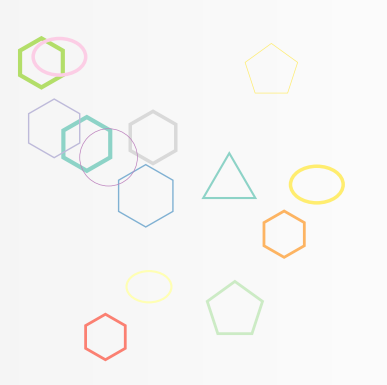[{"shape": "hexagon", "thickness": 3, "radius": 0.35, "center": [0.224, 0.626]}, {"shape": "triangle", "thickness": 1.5, "radius": 0.39, "center": [0.592, 0.524]}, {"shape": "oval", "thickness": 1.5, "radius": 0.29, "center": [0.384, 0.255]}, {"shape": "hexagon", "thickness": 1, "radius": 0.38, "center": [0.14, 0.667]}, {"shape": "hexagon", "thickness": 2, "radius": 0.3, "center": [0.272, 0.125]}, {"shape": "hexagon", "thickness": 1, "radius": 0.4, "center": [0.376, 0.491]}, {"shape": "hexagon", "thickness": 2, "radius": 0.3, "center": [0.733, 0.392]}, {"shape": "hexagon", "thickness": 3, "radius": 0.32, "center": [0.107, 0.837]}, {"shape": "oval", "thickness": 2.5, "radius": 0.34, "center": [0.153, 0.852]}, {"shape": "hexagon", "thickness": 2.5, "radius": 0.34, "center": [0.395, 0.643]}, {"shape": "circle", "thickness": 0.5, "radius": 0.37, "center": [0.28, 0.591]}, {"shape": "pentagon", "thickness": 2, "radius": 0.37, "center": [0.606, 0.194]}, {"shape": "pentagon", "thickness": 0.5, "radius": 0.36, "center": [0.7, 0.816]}, {"shape": "oval", "thickness": 2.5, "radius": 0.34, "center": [0.818, 0.521]}]